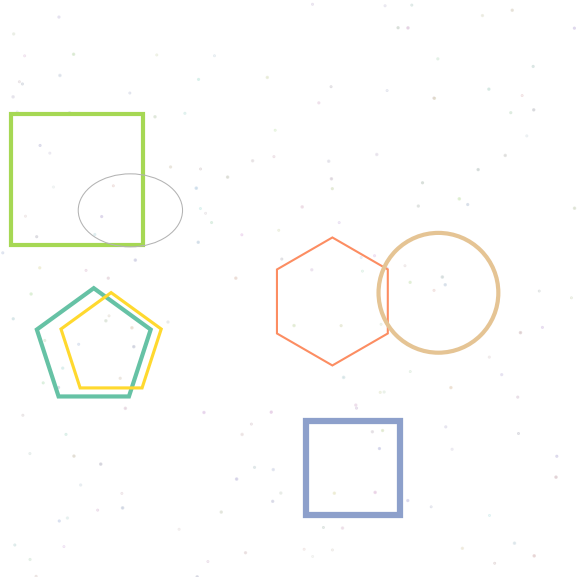[{"shape": "pentagon", "thickness": 2, "radius": 0.52, "center": [0.162, 0.396]}, {"shape": "hexagon", "thickness": 1, "radius": 0.55, "center": [0.576, 0.477]}, {"shape": "square", "thickness": 3, "radius": 0.41, "center": [0.612, 0.189]}, {"shape": "square", "thickness": 2, "radius": 0.57, "center": [0.133, 0.688]}, {"shape": "pentagon", "thickness": 1.5, "radius": 0.46, "center": [0.192, 0.401]}, {"shape": "circle", "thickness": 2, "radius": 0.52, "center": [0.759, 0.492]}, {"shape": "oval", "thickness": 0.5, "radius": 0.45, "center": [0.226, 0.635]}]